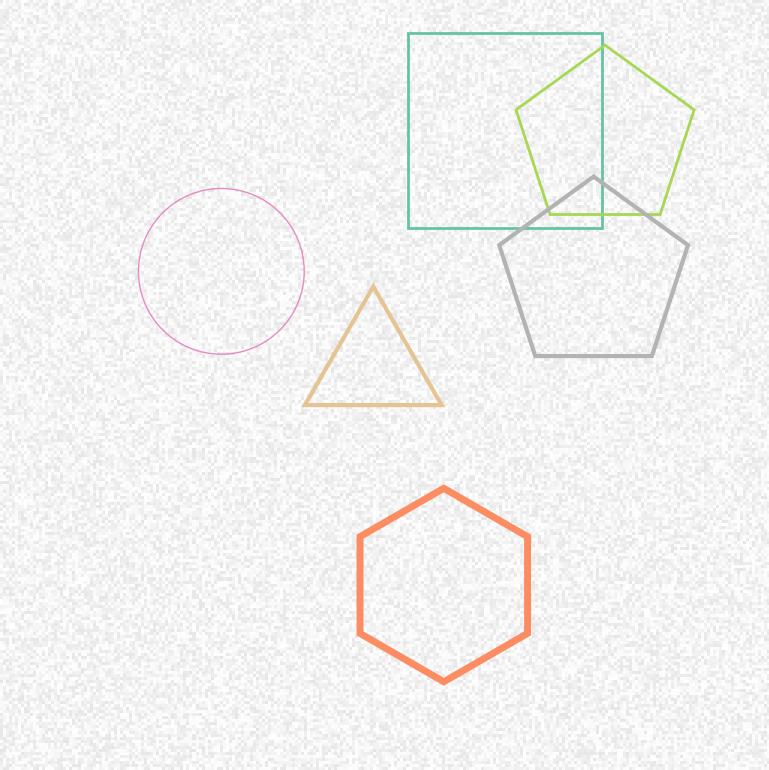[{"shape": "square", "thickness": 1, "radius": 0.63, "center": [0.656, 0.83]}, {"shape": "hexagon", "thickness": 2.5, "radius": 0.63, "center": [0.576, 0.24]}, {"shape": "circle", "thickness": 0.5, "radius": 0.54, "center": [0.287, 0.648]}, {"shape": "pentagon", "thickness": 1, "radius": 0.61, "center": [0.786, 0.82]}, {"shape": "triangle", "thickness": 1.5, "radius": 0.51, "center": [0.485, 0.525]}, {"shape": "pentagon", "thickness": 1.5, "radius": 0.64, "center": [0.771, 0.642]}]